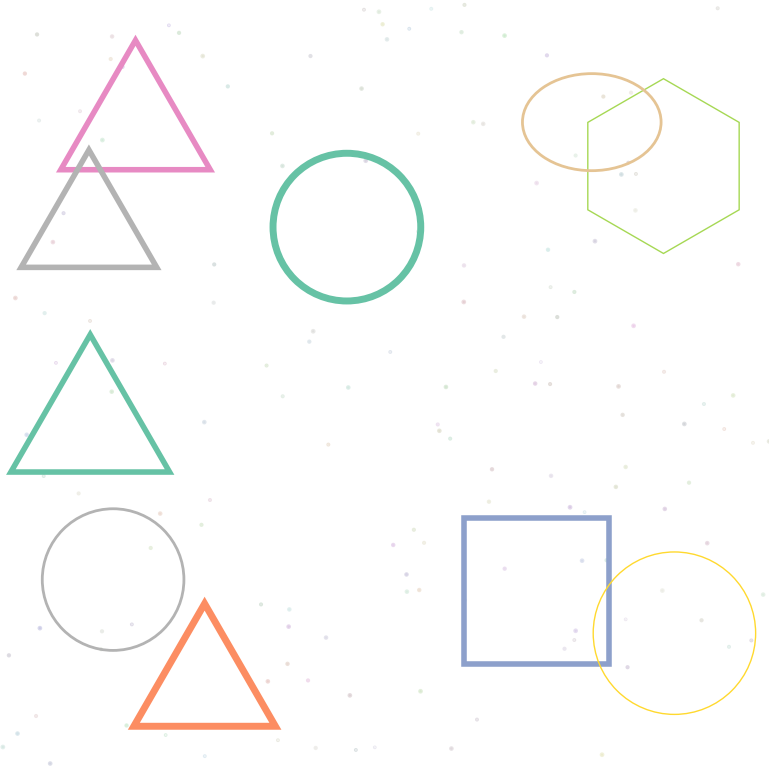[{"shape": "circle", "thickness": 2.5, "radius": 0.48, "center": [0.451, 0.705]}, {"shape": "triangle", "thickness": 2, "radius": 0.59, "center": [0.117, 0.446]}, {"shape": "triangle", "thickness": 2.5, "radius": 0.53, "center": [0.266, 0.11]}, {"shape": "square", "thickness": 2, "radius": 0.47, "center": [0.697, 0.233]}, {"shape": "triangle", "thickness": 2, "radius": 0.56, "center": [0.176, 0.836]}, {"shape": "hexagon", "thickness": 0.5, "radius": 0.57, "center": [0.862, 0.784]}, {"shape": "circle", "thickness": 0.5, "radius": 0.53, "center": [0.876, 0.178]}, {"shape": "oval", "thickness": 1, "radius": 0.45, "center": [0.769, 0.841]}, {"shape": "circle", "thickness": 1, "radius": 0.46, "center": [0.147, 0.247]}, {"shape": "triangle", "thickness": 2, "radius": 0.51, "center": [0.115, 0.704]}]